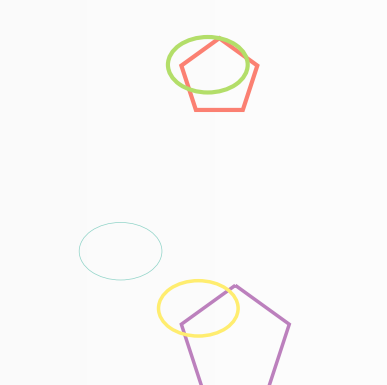[{"shape": "oval", "thickness": 0.5, "radius": 0.53, "center": [0.311, 0.347]}, {"shape": "pentagon", "thickness": 3, "radius": 0.52, "center": [0.566, 0.798]}, {"shape": "oval", "thickness": 3, "radius": 0.51, "center": [0.536, 0.832]}, {"shape": "pentagon", "thickness": 2.5, "radius": 0.73, "center": [0.607, 0.113]}, {"shape": "oval", "thickness": 2.5, "radius": 0.51, "center": [0.512, 0.199]}]